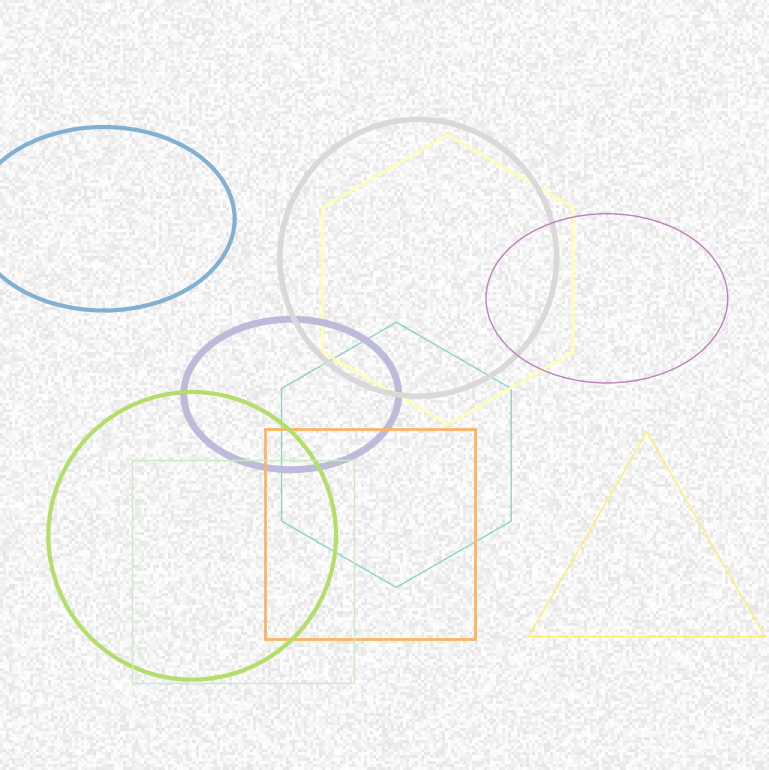[{"shape": "hexagon", "thickness": 0.5, "radius": 0.86, "center": [0.515, 0.409]}, {"shape": "hexagon", "thickness": 1, "radius": 0.94, "center": [0.582, 0.637]}, {"shape": "oval", "thickness": 2.5, "radius": 0.7, "center": [0.378, 0.488]}, {"shape": "oval", "thickness": 1.5, "radius": 0.85, "center": [0.135, 0.716]}, {"shape": "square", "thickness": 1, "radius": 0.68, "center": [0.48, 0.307]}, {"shape": "circle", "thickness": 1.5, "radius": 0.93, "center": [0.25, 0.304]}, {"shape": "circle", "thickness": 2, "radius": 0.9, "center": [0.543, 0.665]}, {"shape": "oval", "thickness": 0.5, "radius": 0.78, "center": [0.788, 0.613]}, {"shape": "square", "thickness": 0.5, "radius": 0.72, "center": [0.316, 0.257]}, {"shape": "triangle", "thickness": 0.5, "radius": 0.89, "center": [0.84, 0.262]}]